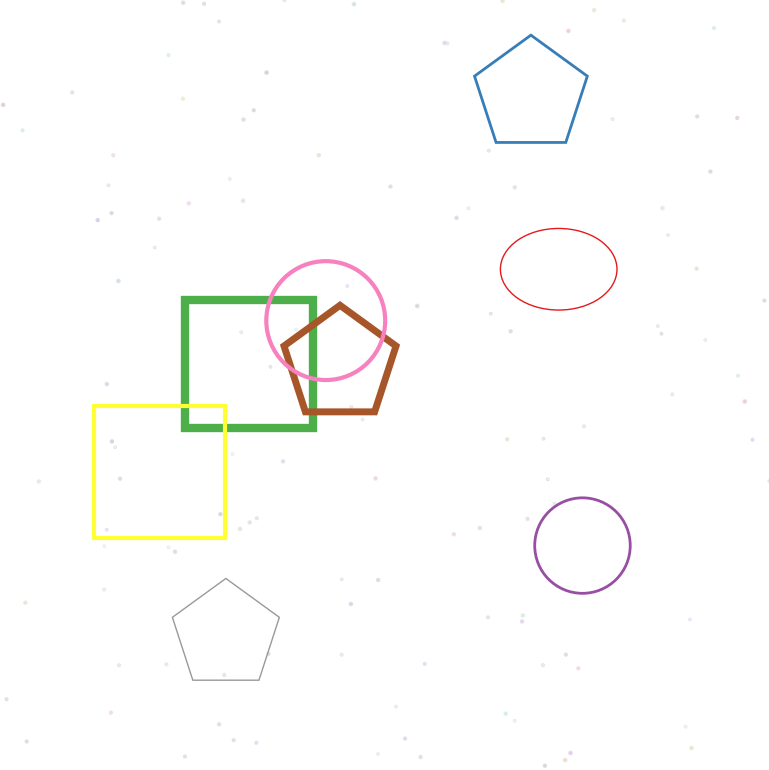[{"shape": "oval", "thickness": 0.5, "radius": 0.38, "center": [0.726, 0.65]}, {"shape": "pentagon", "thickness": 1, "radius": 0.39, "center": [0.69, 0.877]}, {"shape": "square", "thickness": 3, "radius": 0.42, "center": [0.324, 0.527]}, {"shape": "circle", "thickness": 1, "radius": 0.31, "center": [0.756, 0.291]}, {"shape": "square", "thickness": 1.5, "radius": 0.43, "center": [0.207, 0.387]}, {"shape": "pentagon", "thickness": 2.5, "radius": 0.38, "center": [0.442, 0.527]}, {"shape": "circle", "thickness": 1.5, "radius": 0.39, "center": [0.423, 0.584]}, {"shape": "pentagon", "thickness": 0.5, "radius": 0.37, "center": [0.293, 0.176]}]